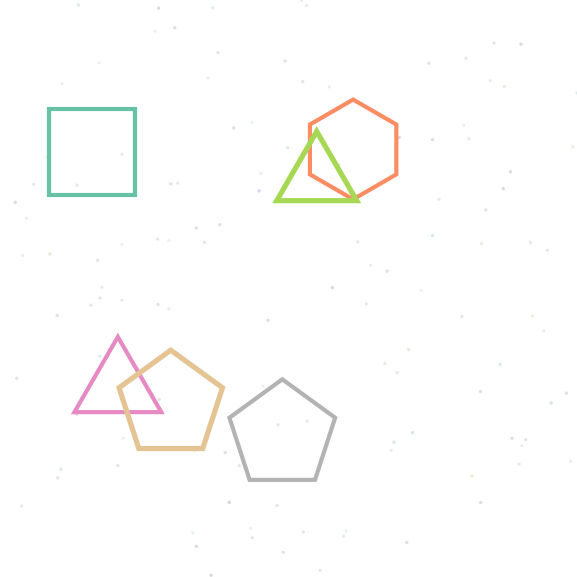[{"shape": "square", "thickness": 2, "radius": 0.37, "center": [0.16, 0.736]}, {"shape": "hexagon", "thickness": 2, "radius": 0.43, "center": [0.611, 0.74]}, {"shape": "triangle", "thickness": 2, "radius": 0.43, "center": [0.204, 0.329]}, {"shape": "triangle", "thickness": 2.5, "radius": 0.4, "center": [0.548, 0.692]}, {"shape": "pentagon", "thickness": 2.5, "radius": 0.47, "center": [0.296, 0.299]}, {"shape": "pentagon", "thickness": 2, "radius": 0.48, "center": [0.489, 0.246]}]